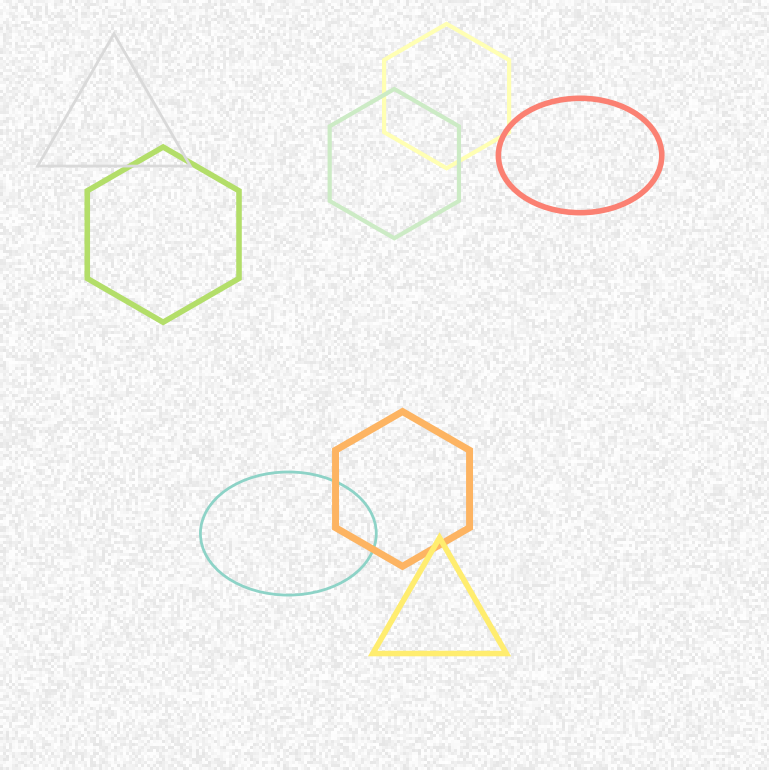[{"shape": "oval", "thickness": 1, "radius": 0.57, "center": [0.374, 0.307]}, {"shape": "hexagon", "thickness": 1.5, "radius": 0.47, "center": [0.58, 0.875]}, {"shape": "oval", "thickness": 2, "radius": 0.53, "center": [0.753, 0.798]}, {"shape": "hexagon", "thickness": 2.5, "radius": 0.5, "center": [0.523, 0.365]}, {"shape": "hexagon", "thickness": 2, "radius": 0.57, "center": [0.212, 0.695]}, {"shape": "triangle", "thickness": 1, "radius": 0.57, "center": [0.148, 0.842]}, {"shape": "hexagon", "thickness": 1.5, "radius": 0.48, "center": [0.512, 0.788]}, {"shape": "triangle", "thickness": 2, "radius": 0.5, "center": [0.571, 0.201]}]